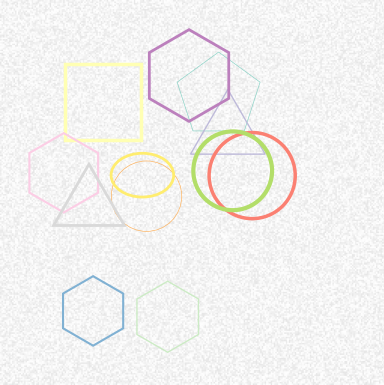[{"shape": "pentagon", "thickness": 0.5, "radius": 0.57, "center": [0.568, 0.752]}, {"shape": "square", "thickness": 2.5, "radius": 0.5, "center": [0.267, 0.735]}, {"shape": "triangle", "thickness": 1, "radius": 0.56, "center": [0.592, 0.656]}, {"shape": "circle", "thickness": 2.5, "radius": 0.56, "center": [0.655, 0.544]}, {"shape": "hexagon", "thickness": 1.5, "radius": 0.45, "center": [0.242, 0.192]}, {"shape": "circle", "thickness": 0.5, "radius": 0.46, "center": [0.381, 0.49]}, {"shape": "circle", "thickness": 3, "radius": 0.51, "center": [0.604, 0.556]}, {"shape": "hexagon", "thickness": 1.5, "radius": 0.52, "center": [0.166, 0.551]}, {"shape": "triangle", "thickness": 2, "radius": 0.53, "center": [0.231, 0.467]}, {"shape": "hexagon", "thickness": 2, "radius": 0.6, "center": [0.491, 0.804]}, {"shape": "hexagon", "thickness": 1, "radius": 0.46, "center": [0.436, 0.177]}, {"shape": "oval", "thickness": 2, "radius": 0.41, "center": [0.37, 0.545]}]